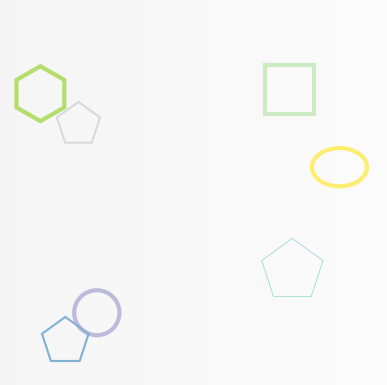[{"shape": "pentagon", "thickness": 0.5, "radius": 0.42, "center": [0.754, 0.298]}, {"shape": "circle", "thickness": 3, "radius": 0.29, "center": [0.25, 0.188]}, {"shape": "pentagon", "thickness": 1.5, "radius": 0.32, "center": [0.169, 0.114]}, {"shape": "hexagon", "thickness": 3, "radius": 0.36, "center": [0.104, 0.757]}, {"shape": "pentagon", "thickness": 1.5, "radius": 0.29, "center": [0.203, 0.677]}, {"shape": "square", "thickness": 3, "radius": 0.32, "center": [0.746, 0.768]}, {"shape": "oval", "thickness": 3, "radius": 0.35, "center": [0.876, 0.566]}]